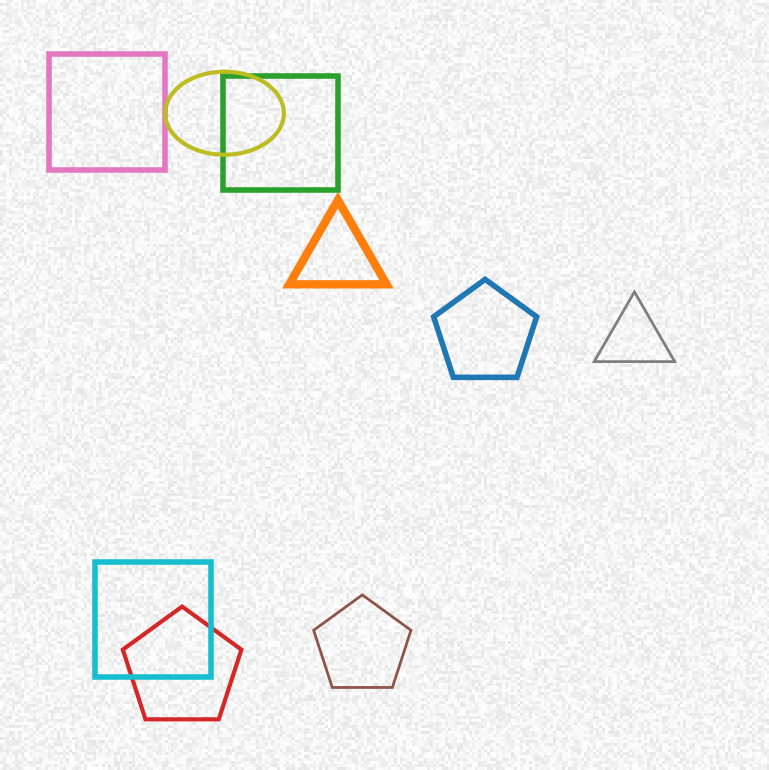[{"shape": "pentagon", "thickness": 2, "radius": 0.35, "center": [0.63, 0.567]}, {"shape": "triangle", "thickness": 3, "radius": 0.36, "center": [0.439, 0.667]}, {"shape": "square", "thickness": 2, "radius": 0.37, "center": [0.364, 0.827]}, {"shape": "pentagon", "thickness": 1.5, "radius": 0.4, "center": [0.237, 0.131]}, {"shape": "pentagon", "thickness": 1, "radius": 0.33, "center": [0.471, 0.161]}, {"shape": "square", "thickness": 2, "radius": 0.38, "center": [0.139, 0.854]}, {"shape": "triangle", "thickness": 1, "radius": 0.3, "center": [0.824, 0.561]}, {"shape": "oval", "thickness": 1.5, "radius": 0.39, "center": [0.292, 0.853]}, {"shape": "square", "thickness": 2, "radius": 0.38, "center": [0.199, 0.195]}]